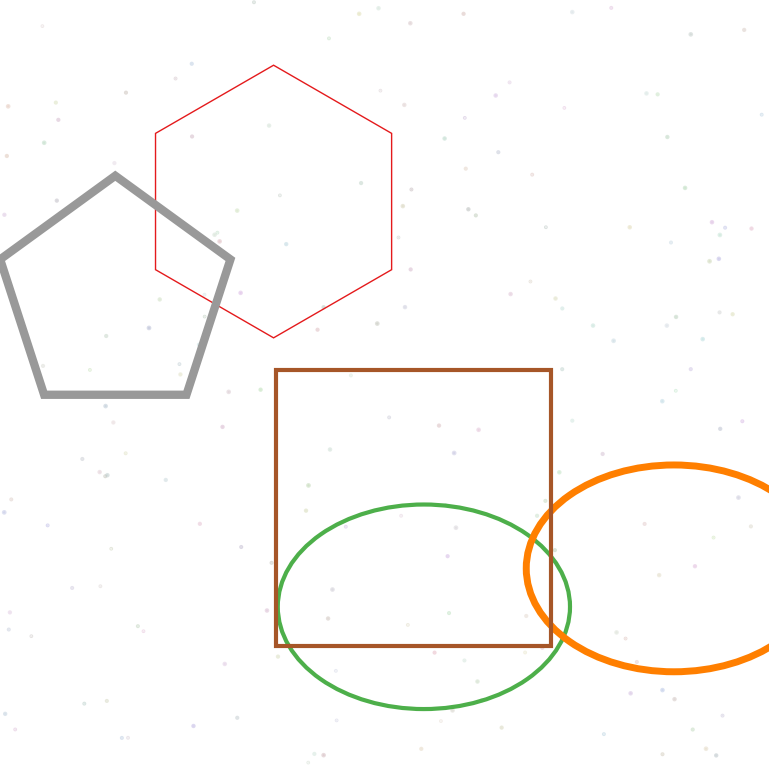[{"shape": "hexagon", "thickness": 0.5, "radius": 0.89, "center": [0.355, 0.738]}, {"shape": "oval", "thickness": 1.5, "radius": 0.95, "center": [0.551, 0.212]}, {"shape": "oval", "thickness": 2.5, "radius": 0.96, "center": [0.875, 0.262]}, {"shape": "square", "thickness": 1.5, "radius": 0.9, "center": [0.537, 0.34]}, {"shape": "pentagon", "thickness": 3, "radius": 0.79, "center": [0.15, 0.615]}]